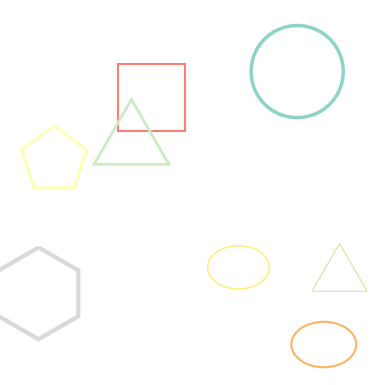[{"shape": "circle", "thickness": 2.5, "radius": 0.6, "center": [0.772, 0.814]}, {"shape": "pentagon", "thickness": 2, "radius": 0.44, "center": [0.141, 0.584]}, {"shape": "square", "thickness": 1.5, "radius": 0.43, "center": [0.394, 0.746]}, {"shape": "oval", "thickness": 1.5, "radius": 0.42, "center": [0.841, 0.105]}, {"shape": "triangle", "thickness": 0.5, "radius": 0.41, "center": [0.882, 0.285]}, {"shape": "hexagon", "thickness": 3, "radius": 0.6, "center": [0.1, 0.238]}, {"shape": "triangle", "thickness": 2, "radius": 0.56, "center": [0.341, 0.629]}, {"shape": "oval", "thickness": 1, "radius": 0.4, "center": [0.619, 0.306]}]